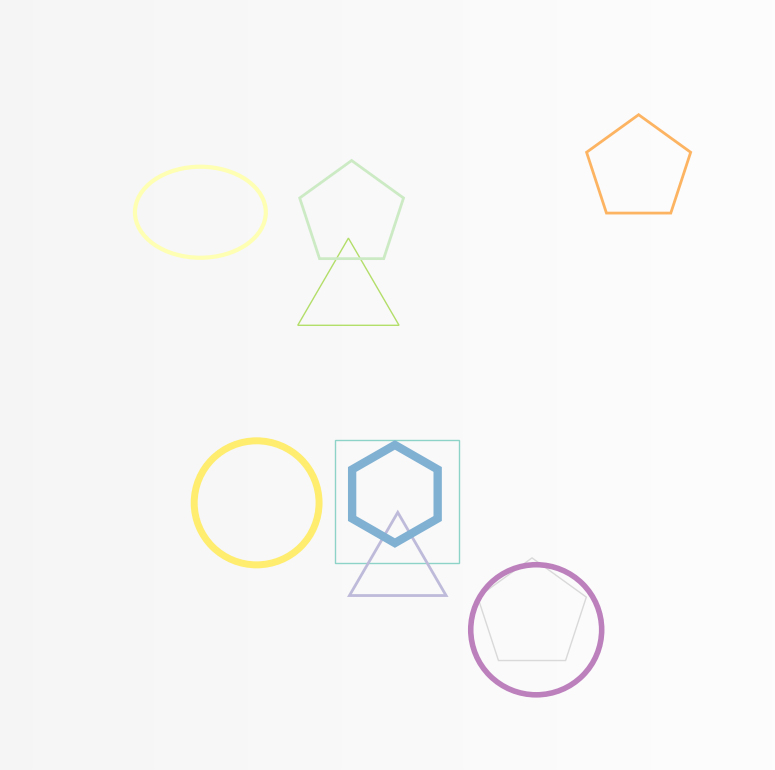[{"shape": "square", "thickness": 0.5, "radius": 0.4, "center": [0.512, 0.349]}, {"shape": "oval", "thickness": 1.5, "radius": 0.42, "center": [0.259, 0.724]}, {"shape": "triangle", "thickness": 1, "radius": 0.36, "center": [0.513, 0.263]}, {"shape": "hexagon", "thickness": 3, "radius": 0.32, "center": [0.51, 0.358]}, {"shape": "pentagon", "thickness": 1, "radius": 0.35, "center": [0.824, 0.78]}, {"shape": "triangle", "thickness": 0.5, "radius": 0.38, "center": [0.45, 0.615]}, {"shape": "pentagon", "thickness": 0.5, "radius": 0.37, "center": [0.686, 0.202]}, {"shape": "circle", "thickness": 2, "radius": 0.42, "center": [0.692, 0.182]}, {"shape": "pentagon", "thickness": 1, "radius": 0.35, "center": [0.454, 0.721]}, {"shape": "circle", "thickness": 2.5, "radius": 0.4, "center": [0.331, 0.347]}]